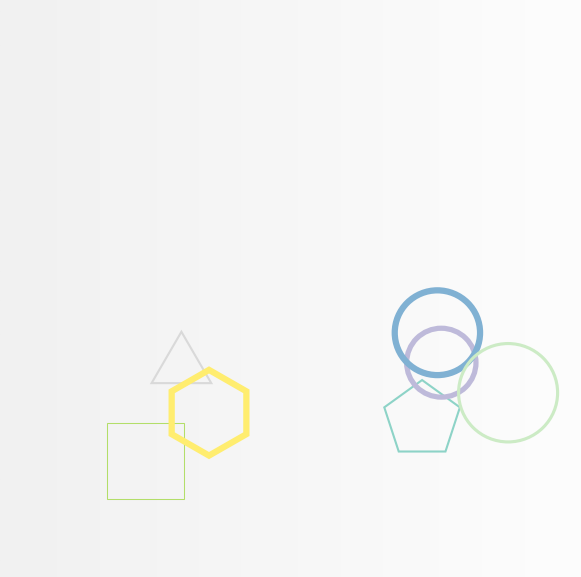[{"shape": "pentagon", "thickness": 1, "radius": 0.34, "center": [0.726, 0.273]}, {"shape": "circle", "thickness": 2.5, "radius": 0.3, "center": [0.759, 0.371]}, {"shape": "circle", "thickness": 3, "radius": 0.37, "center": [0.753, 0.423]}, {"shape": "square", "thickness": 0.5, "radius": 0.33, "center": [0.25, 0.201]}, {"shape": "triangle", "thickness": 1, "radius": 0.3, "center": [0.312, 0.365]}, {"shape": "circle", "thickness": 1.5, "radius": 0.43, "center": [0.874, 0.319]}, {"shape": "hexagon", "thickness": 3, "radius": 0.37, "center": [0.36, 0.284]}]